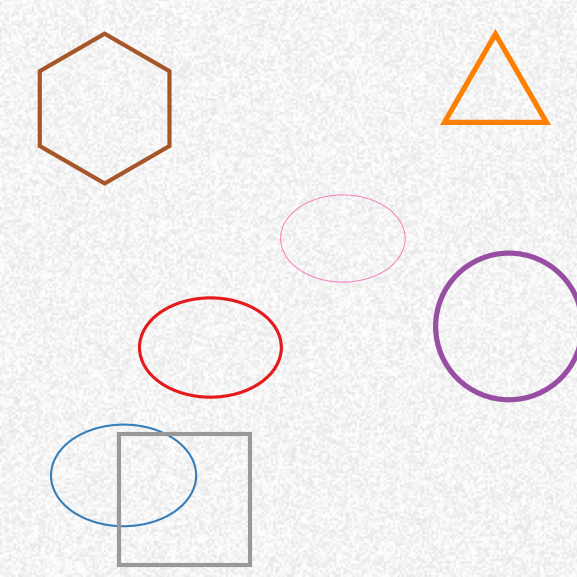[{"shape": "oval", "thickness": 1.5, "radius": 0.61, "center": [0.364, 0.397]}, {"shape": "oval", "thickness": 1, "radius": 0.63, "center": [0.214, 0.176]}, {"shape": "circle", "thickness": 2.5, "radius": 0.63, "center": [0.881, 0.434]}, {"shape": "triangle", "thickness": 2.5, "radius": 0.51, "center": [0.858, 0.838]}, {"shape": "hexagon", "thickness": 2, "radius": 0.65, "center": [0.181, 0.811]}, {"shape": "oval", "thickness": 0.5, "radius": 0.54, "center": [0.594, 0.586]}, {"shape": "square", "thickness": 2, "radius": 0.57, "center": [0.319, 0.134]}]